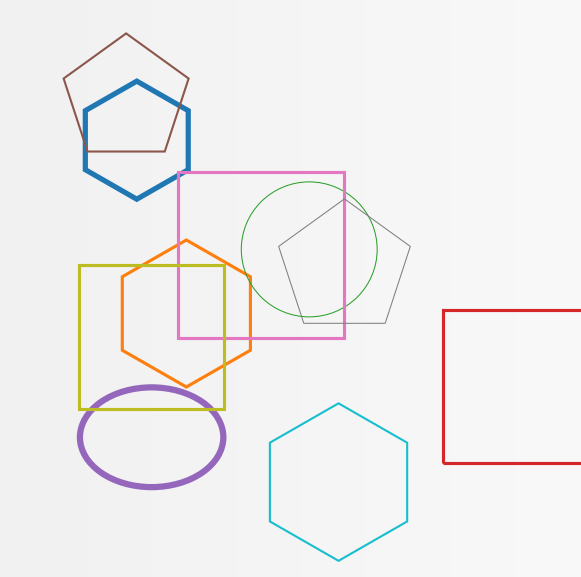[{"shape": "hexagon", "thickness": 2.5, "radius": 0.51, "center": [0.235, 0.756]}, {"shape": "hexagon", "thickness": 1.5, "radius": 0.64, "center": [0.321, 0.456]}, {"shape": "circle", "thickness": 0.5, "radius": 0.58, "center": [0.532, 0.567]}, {"shape": "square", "thickness": 1.5, "radius": 0.67, "center": [0.896, 0.33]}, {"shape": "oval", "thickness": 3, "radius": 0.62, "center": [0.261, 0.242]}, {"shape": "pentagon", "thickness": 1, "radius": 0.57, "center": [0.217, 0.828]}, {"shape": "square", "thickness": 1.5, "radius": 0.72, "center": [0.449, 0.558]}, {"shape": "pentagon", "thickness": 0.5, "radius": 0.6, "center": [0.593, 0.536]}, {"shape": "square", "thickness": 1.5, "radius": 0.62, "center": [0.261, 0.415]}, {"shape": "hexagon", "thickness": 1, "radius": 0.68, "center": [0.582, 0.164]}]